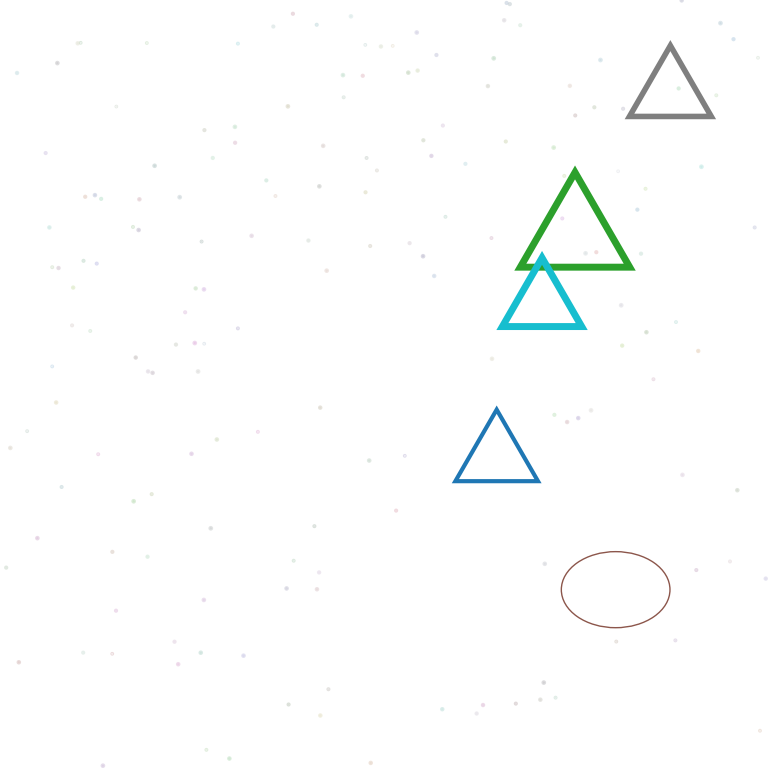[{"shape": "triangle", "thickness": 1.5, "radius": 0.31, "center": [0.645, 0.406]}, {"shape": "triangle", "thickness": 2.5, "radius": 0.41, "center": [0.747, 0.694]}, {"shape": "oval", "thickness": 0.5, "radius": 0.35, "center": [0.8, 0.234]}, {"shape": "triangle", "thickness": 2, "radius": 0.31, "center": [0.871, 0.879]}, {"shape": "triangle", "thickness": 2.5, "radius": 0.3, "center": [0.704, 0.606]}]